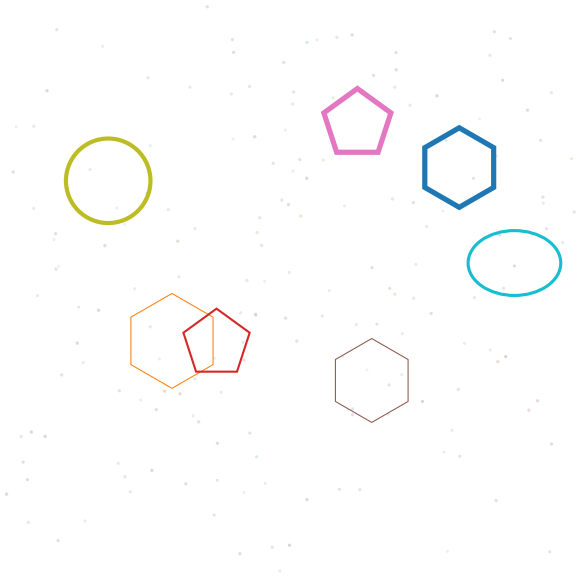[{"shape": "hexagon", "thickness": 2.5, "radius": 0.34, "center": [0.795, 0.709]}, {"shape": "hexagon", "thickness": 0.5, "radius": 0.41, "center": [0.298, 0.409]}, {"shape": "pentagon", "thickness": 1, "radius": 0.3, "center": [0.375, 0.404]}, {"shape": "hexagon", "thickness": 0.5, "radius": 0.36, "center": [0.644, 0.34]}, {"shape": "pentagon", "thickness": 2.5, "radius": 0.31, "center": [0.619, 0.785]}, {"shape": "circle", "thickness": 2, "radius": 0.37, "center": [0.187, 0.686]}, {"shape": "oval", "thickness": 1.5, "radius": 0.4, "center": [0.891, 0.544]}]